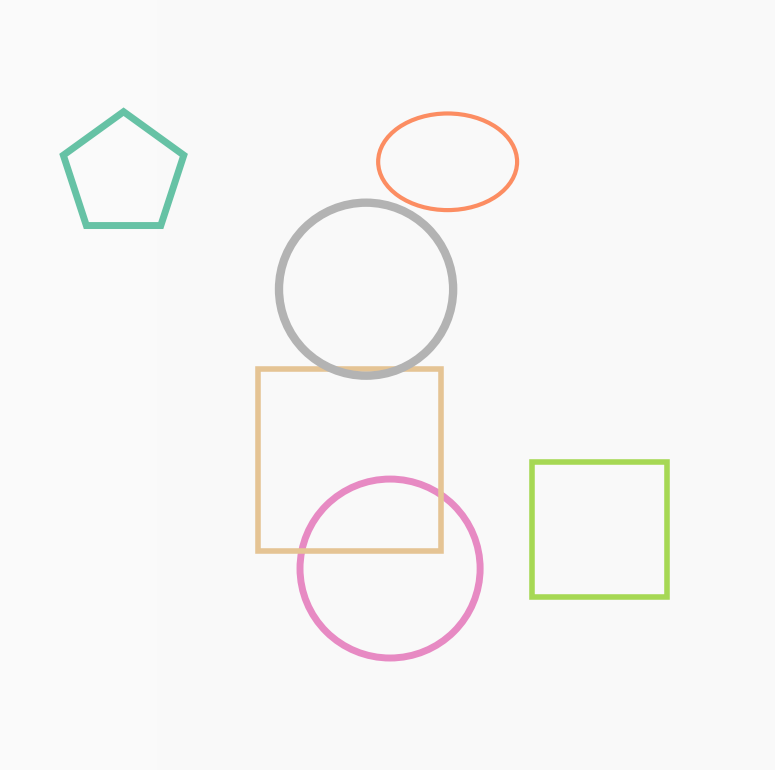[{"shape": "pentagon", "thickness": 2.5, "radius": 0.41, "center": [0.159, 0.773]}, {"shape": "oval", "thickness": 1.5, "radius": 0.45, "center": [0.578, 0.79]}, {"shape": "circle", "thickness": 2.5, "radius": 0.58, "center": [0.503, 0.262]}, {"shape": "square", "thickness": 2, "radius": 0.44, "center": [0.773, 0.313]}, {"shape": "square", "thickness": 2, "radius": 0.59, "center": [0.45, 0.403]}, {"shape": "circle", "thickness": 3, "radius": 0.56, "center": [0.472, 0.624]}]